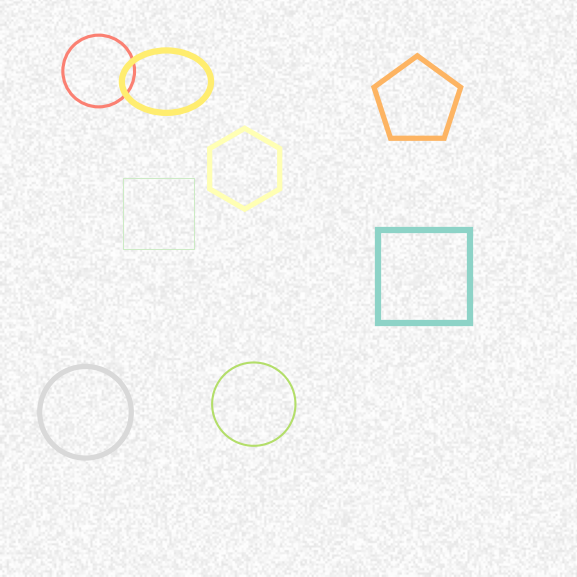[{"shape": "square", "thickness": 3, "radius": 0.4, "center": [0.734, 0.52]}, {"shape": "hexagon", "thickness": 2.5, "radius": 0.35, "center": [0.424, 0.707]}, {"shape": "circle", "thickness": 1.5, "radius": 0.31, "center": [0.171, 0.876]}, {"shape": "pentagon", "thickness": 2.5, "radius": 0.39, "center": [0.723, 0.824]}, {"shape": "circle", "thickness": 1, "radius": 0.36, "center": [0.439, 0.299]}, {"shape": "circle", "thickness": 2.5, "radius": 0.4, "center": [0.148, 0.285]}, {"shape": "square", "thickness": 0.5, "radius": 0.31, "center": [0.275, 0.63]}, {"shape": "oval", "thickness": 3, "radius": 0.39, "center": [0.288, 0.858]}]